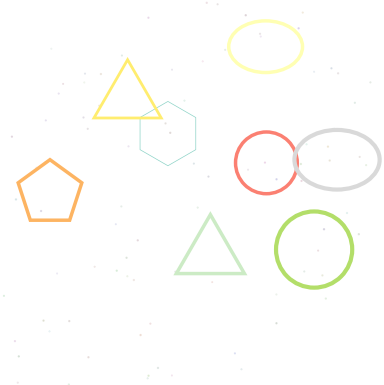[{"shape": "hexagon", "thickness": 0.5, "radius": 0.42, "center": [0.436, 0.653]}, {"shape": "oval", "thickness": 2.5, "radius": 0.48, "center": [0.69, 0.879]}, {"shape": "circle", "thickness": 2.5, "radius": 0.4, "center": [0.692, 0.577]}, {"shape": "pentagon", "thickness": 2.5, "radius": 0.43, "center": [0.13, 0.498]}, {"shape": "circle", "thickness": 3, "radius": 0.49, "center": [0.816, 0.352]}, {"shape": "oval", "thickness": 3, "radius": 0.55, "center": [0.875, 0.585]}, {"shape": "triangle", "thickness": 2.5, "radius": 0.51, "center": [0.546, 0.34]}, {"shape": "triangle", "thickness": 2, "radius": 0.5, "center": [0.331, 0.744]}]